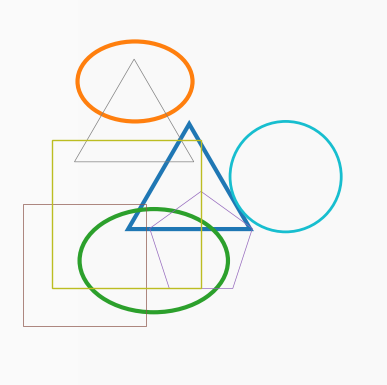[{"shape": "triangle", "thickness": 3, "radius": 0.91, "center": [0.488, 0.496]}, {"shape": "oval", "thickness": 3, "radius": 0.74, "center": [0.348, 0.788]}, {"shape": "oval", "thickness": 3, "radius": 0.96, "center": [0.397, 0.323]}, {"shape": "pentagon", "thickness": 0.5, "radius": 0.7, "center": [0.519, 0.364]}, {"shape": "square", "thickness": 0.5, "radius": 0.79, "center": [0.219, 0.313]}, {"shape": "triangle", "thickness": 0.5, "radius": 0.89, "center": [0.346, 0.669]}, {"shape": "square", "thickness": 1, "radius": 0.96, "center": [0.326, 0.444]}, {"shape": "circle", "thickness": 2, "radius": 0.72, "center": [0.737, 0.541]}]